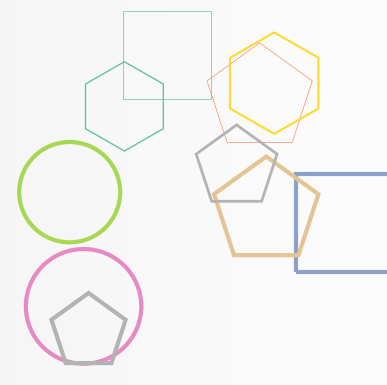[{"shape": "hexagon", "thickness": 1, "radius": 0.58, "center": [0.321, 0.724]}, {"shape": "square", "thickness": 0.5, "radius": 0.57, "center": [0.43, 0.857]}, {"shape": "pentagon", "thickness": 0.5, "radius": 0.71, "center": [0.67, 0.746]}, {"shape": "square", "thickness": 3, "radius": 0.64, "center": [0.892, 0.421]}, {"shape": "circle", "thickness": 3, "radius": 0.74, "center": [0.216, 0.204]}, {"shape": "circle", "thickness": 3, "radius": 0.65, "center": [0.18, 0.501]}, {"shape": "hexagon", "thickness": 1.5, "radius": 0.66, "center": [0.708, 0.784]}, {"shape": "pentagon", "thickness": 3, "radius": 0.71, "center": [0.687, 0.452]}, {"shape": "pentagon", "thickness": 2, "radius": 0.55, "center": [0.611, 0.566]}, {"shape": "pentagon", "thickness": 3, "radius": 0.5, "center": [0.229, 0.138]}]